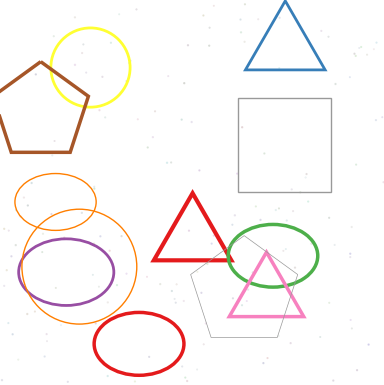[{"shape": "oval", "thickness": 2.5, "radius": 0.58, "center": [0.361, 0.107]}, {"shape": "triangle", "thickness": 3, "radius": 0.58, "center": [0.5, 0.382]}, {"shape": "triangle", "thickness": 2, "radius": 0.6, "center": [0.741, 0.878]}, {"shape": "oval", "thickness": 2.5, "radius": 0.58, "center": [0.709, 0.336]}, {"shape": "oval", "thickness": 2, "radius": 0.62, "center": [0.172, 0.293]}, {"shape": "oval", "thickness": 1, "radius": 0.53, "center": [0.144, 0.475]}, {"shape": "circle", "thickness": 1, "radius": 0.75, "center": [0.206, 0.307]}, {"shape": "circle", "thickness": 2, "radius": 0.51, "center": [0.235, 0.825]}, {"shape": "pentagon", "thickness": 2.5, "radius": 0.65, "center": [0.106, 0.71]}, {"shape": "triangle", "thickness": 2.5, "radius": 0.56, "center": [0.692, 0.233]}, {"shape": "pentagon", "thickness": 0.5, "radius": 0.73, "center": [0.634, 0.242]}, {"shape": "square", "thickness": 1, "radius": 0.61, "center": [0.739, 0.624]}]